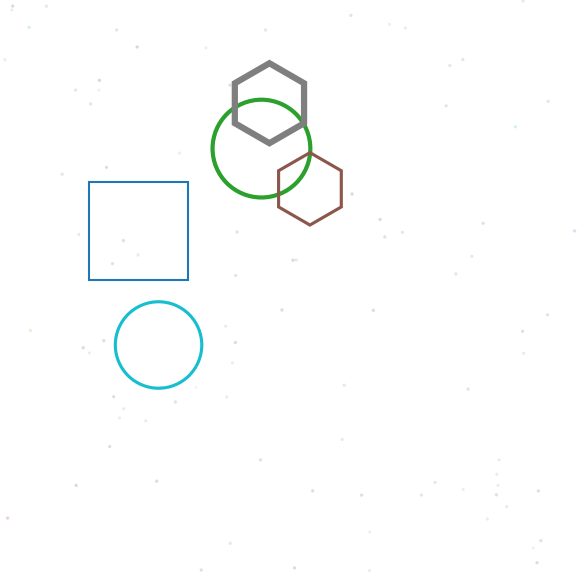[{"shape": "square", "thickness": 1, "radius": 0.43, "center": [0.24, 0.599]}, {"shape": "circle", "thickness": 2, "radius": 0.42, "center": [0.453, 0.742]}, {"shape": "hexagon", "thickness": 1.5, "radius": 0.31, "center": [0.537, 0.672]}, {"shape": "hexagon", "thickness": 3, "radius": 0.35, "center": [0.467, 0.82]}, {"shape": "circle", "thickness": 1.5, "radius": 0.37, "center": [0.275, 0.402]}]